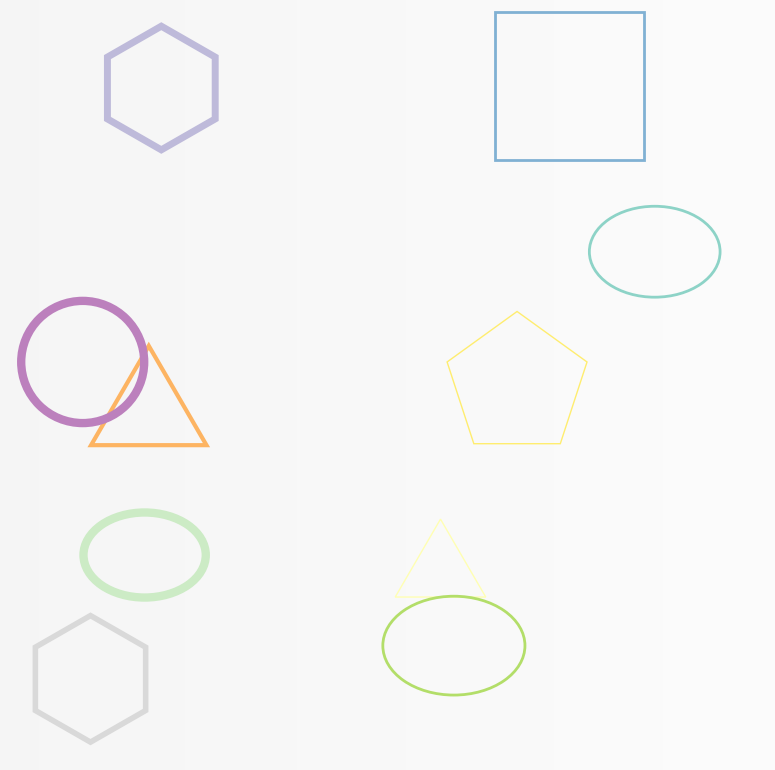[{"shape": "oval", "thickness": 1, "radius": 0.42, "center": [0.845, 0.673]}, {"shape": "triangle", "thickness": 0.5, "radius": 0.34, "center": [0.568, 0.258]}, {"shape": "hexagon", "thickness": 2.5, "radius": 0.4, "center": [0.208, 0.886]}, {"shape": "square", "thickness": 1, "radius": 0.48, "center": [0.735, 0.888]}, {"shape": "triangle", "thickness": 1.5, "radius": 0.43, "center": [0.192, 0.465]}, {"shape": "oval", "thickness": 1, "radius": 0.46, "center": [0.586, 0.162]}, {"shape": "hexagon", "thickness": 2, "radius": 0.41, "center": [0.117, 0.118]}, {"shape": "circle", "thickness": 3, "radius": 0.4, "center": [0.107, 0.53]}, {"shape": "oval", "thickness": 3, "radius": 0.39, "center": [0.187, 0.279]}, {"shape": "pentagon", "thickness": 0.5, "radius": 0.47, "center": [0.667, 0.501]}]